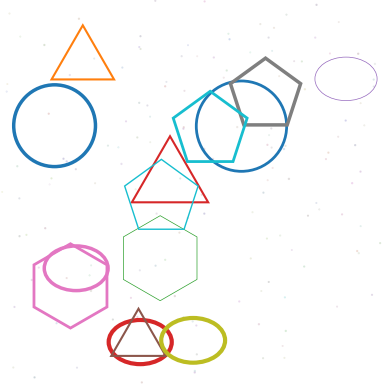[{"shape": "circle", "thickness": 2, "radius": 0.59, "center": [0.627, 0.672]}, {"shape": "circle", "thickness": 2.5, "radius": 0.53, "center": [0.142, 0.673]}, {"shape": "triangle", "thickness": 1.5, "radius": 0.47, "center": [0.215, 0.841]}, {"shape": "hexagon", "thickness": 0.5, "radius": 0.55, "center": [0.416, 0.329]}, {"shape": "oval", "thickness": 3, "radius": 0.41, "center": [0.364, 0.112]}, {"shape": "triangle", "thickness": 1.5, "radius": 0.57, "center": [0.442, 0.532]}, {"shape": "oval", "thickness": 0.5, "radius": 0.4, "center": [0.899, 0.795]}, {"shape": "triangle", "thickness": 1.5, "radius": 0.41, "center": [0.36, 0.116]}, {"shape": "hexagon", "thickness": 2, "radius": 0.55, "center": [0.183, 0.257]}, {"shape": "oval", "thickness": 2.5, "radius": 0.41, "center": [0.198, 0.303]}, {"shape": "pentagon", "thickness": 2.5, "radius": 0.48, "center": [0.69, 0.753]}, {"shape": "oval", "thickness": 3, "radius": 0.41, "center": [0.502, 0.116]}, {"shape": "pentagon", "thickness": 1, "radius": 0.5, "center": [0.419, 0.486]}, {"shape": "pentagon", "thickness": 2, "radius": 0.5, "center": [0.546, 0.662]}]